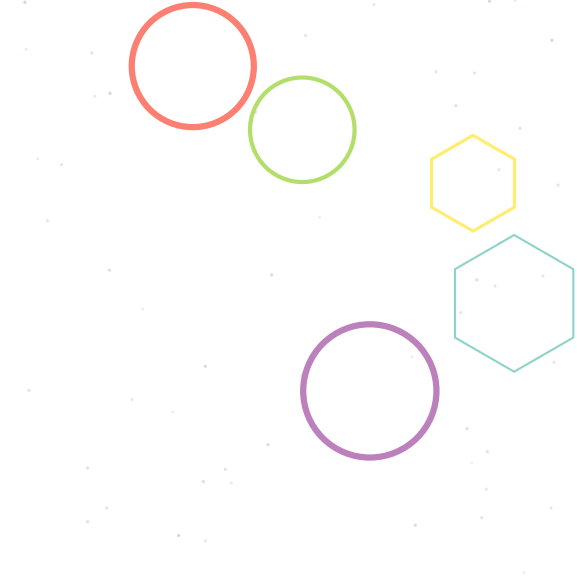[{"shape": "hexagon", "thickness": 1, "radius": 0.59, "center": [0.89, 0.474]}, {"shape": "circle", "thickness": 3, "radius": 0.53, "center": [0.334, 0.885]}, {"shape": "circle", "thickness": 2, "radius": 0.45, "center": [0.523, 0.774]}, {"shape": "circle", "thickness": 3, "radius": 0.58, "center": [0.64, 0.322]}, {"shape": "hexagon", "thickness": 1.5, "radius": 0.41, "center": [0.819, 0.682]}]